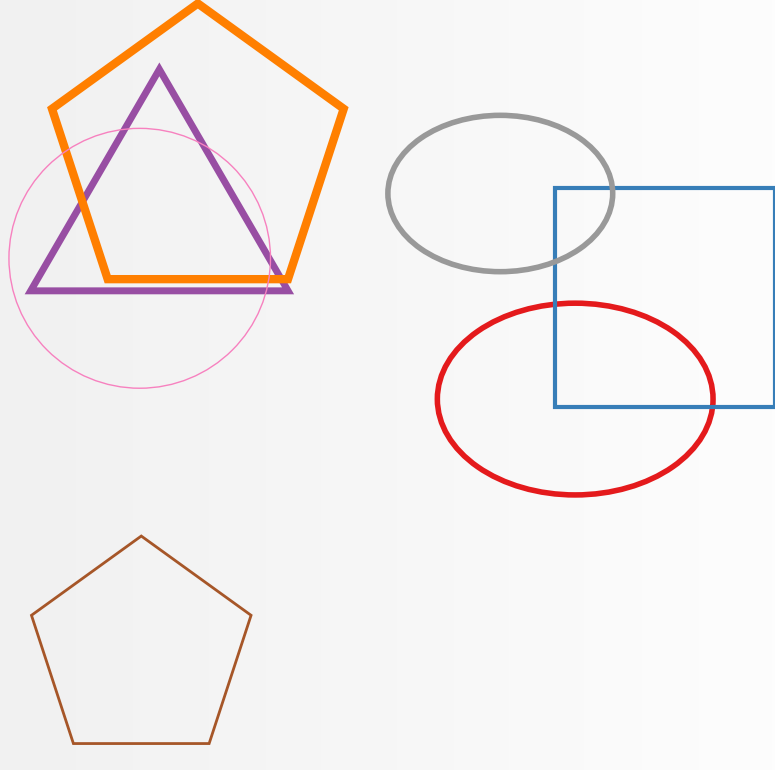[{"shape": "oval", "thickness": 2, "radius": 0.89, "center": [0.742, 0.482]}, {"shape": "square", "thickness": 1.5, "radius": 0.71, "center": [0.858, 0.614]}, {"shape": "triangle", "thickness": 2.5, "radius": 0.96, "center": [0.206, 0.718]}, {"shape": "pentagon", "thickness": 3, "radius": 0.99, "center": [0.255, 0.798]}, {"shape": "pentagon", "thickness": 1, "radius": 0.74, "center": [0.182, 0.155]}, {"shape": "circle", "thickness": 0.5, "radius": 0.84, "center": [0.18, 0.665]}, {"shape": "oval", "thickness": 2, "radius": 0.73, "center": [0.646, 0.749]}]